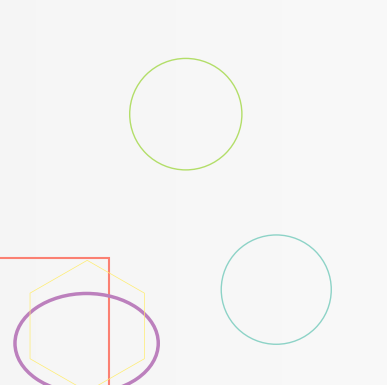[{"shape": "circle", "thickness": 1, "radius": 0.71, "center": [0.713, 0.248]}, {"shape": "square", "thickness": 1.5, "radius": 0.84, "center": [0.114, 0.161]}, {"shape": "circle", "thickness": 1, "radius": 0.72, "center": [0.479, 0.703]}, {"shape": "oval", "thickness": 2.5, "radius": 0.92, "center": [0.224, 0.108]}, {"shape": "hexagon", "thickness": 0.5, "radius": 0.85, "center": [0.225, 0.153]}]